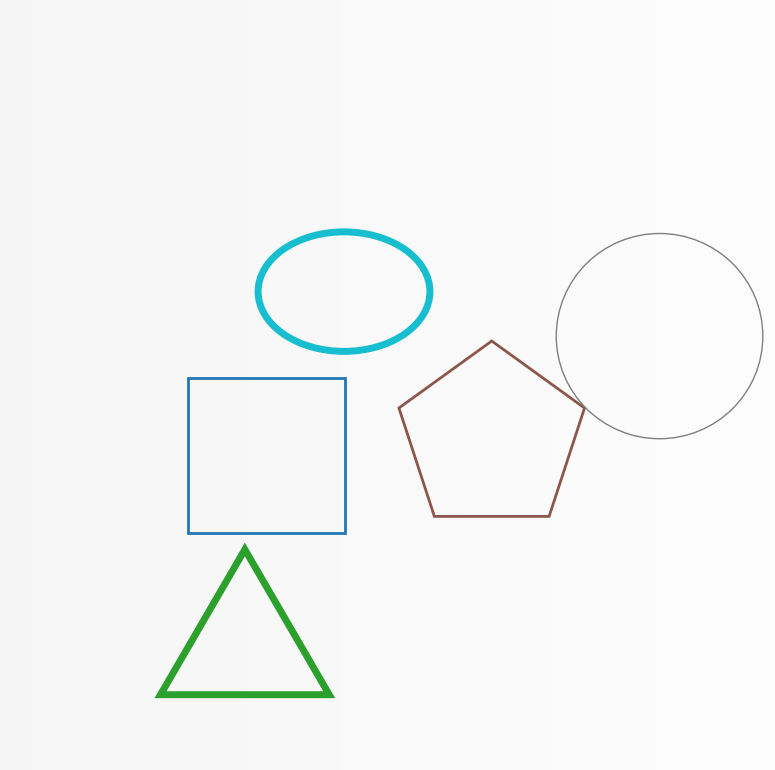[{"shape": "square", "thickness": 1, "radius": 0.51, "center": [0.344, 0.409]}, {"shape": "triangle", "thickness": 2.5, "radius": 0.63, "center": [0.316, 0.161]}, {"shape": "pentagon", "thickness": 1, "radius": 0.63, "center": [0.635, 0.431]}, {"shape": "circle", "thickness": 0.5, "radius": 0.67, "center": [0.851, 0.563]}, {"shape": "oval", "thickness": 2.5, "radius": 0.55, "center": [0.444, 0.621]}]